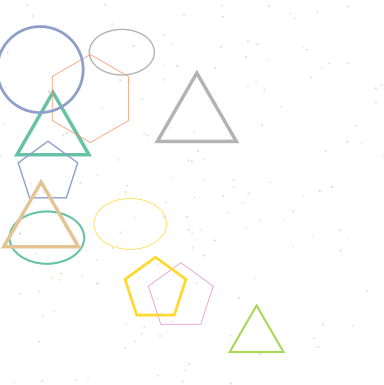[{"shape": "oval", "thickness": 1.5, "radius": 0.49, "center": [0.122, 0.383]}, {"shape": "triangle", "thickness": 2.5, "radius": 0.54, "center": [0.137, 0.652]}, {"shape": "hexagon", "thickness": 0.5, "radius": 0.57, "center": [0.235, 0.744]}, {"shape": "pentagon", "thickness": 1, "radius": 0.41, "center": [0.125, 0.552]}, {"shape": "circle", "thickness": 2, "radius": 0.56, "center": [0.104, 0.819]}, {"shape": "pentagon", "thickness": 0.5, "radius": 0.44, "center": [0.47, 0.229]}, {"shape": "triangle", "thickness": 1.5, "radius": 0.4, "center": [0.666, 0.126]}, {"shape": "oval", "thickness": 0.5, "radius": 0.47, "center": [0.338, 0.418]}, {"shape": "pentagon", "thickness": 2, "radius": 0.42, "center": [0.404, 0.249]}, {"shape": "triangle", "thickness": 2.5, "radius": 0.56, "center": [0.107, 0.415]}, {"shape": "triangle", "thickness": 2.5, "radius": 0.59, "center": [0.511, 0.692]}, {"shape": "oval", "thickness": 1, "radius": 0.42, "center": [0.316, 0.864]}]